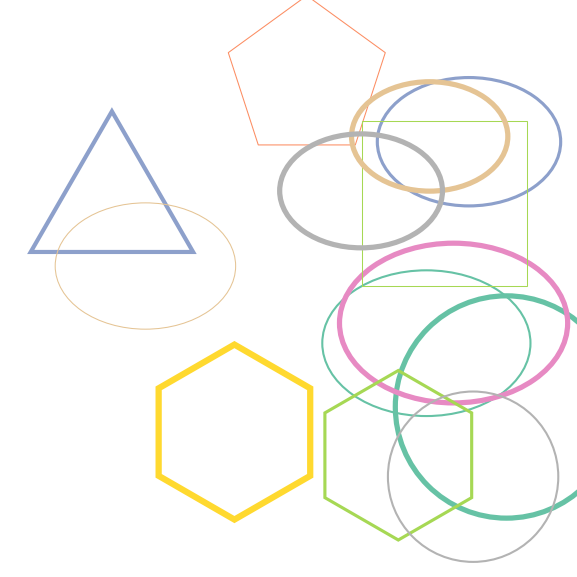[{"shape": "circle", "thickness": 2.5, "radius": 0.96, "center": [0.877, 0.294]}, {"shape": "oval", "thickness": 1, "radius": 0.9, "center": [0.738, 0.405]}, {"shape": "pentagon", "thickness": 0.5, "radius": 0.71, "center": [0.531, 0.864]}, {"shape": "oval", "thickness": 1.5, "radius": 0.79, "center": [0.812, 0.754]}, {"shape": "triangle", "thickness": 2, "radius": 0.81, "center": [0.194, 0.644]}, {"shape": "oval", "thickness": 2.5, "radius": 0.99, "center": [0.785, 0.44]}, {"shape": "hexagon", "thickness": 1.5, "radius": 0.73, "center": [0.69, 0.211]}, {"shape": "square", "thickness": 0.5, "radius": 0.71, "center": [0.769, 0.648]}, {"shape": "hexagon", "thickness": 3, "radius": 0.76, "center": [0.406, 0.251]}, {"shape": "oval", "thickness": 0.5, "radius": 0.78, "center": [0.252, 0.538]}, {"shape": "oval", "thickness": 2.5, "radius": 0.68, "center": [0.744, 0.763]}, {"shape": "circle", "thickness": 1, "radius": 0.74, "center": [0.819, 0.174]}, {"shape": "oval", "thickness": 2.5, "radius": 0.7, "center": [0.625, 0.669]}]